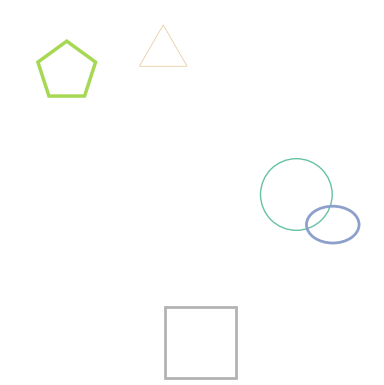[{"shape": "circle", "thickness": 1, "radius": 0.47, "center": [0.77, 0.495]}, {"shape": "oval", "thickness": 2, "radius": 0.34, "center": [0.864, 0.417]}, {"shape": "pentagon", "thickness": 2.5, "radius": 0.39, "center": [0.173, 0.814]}, {"shape": "triangle", "thickness": 0.5, "radius": 0.36, "center": [0.424, 0.864]}, {"shape": "square", "thickness": 2, "radius": 0.46, "center": [0.52, 0.11]}]